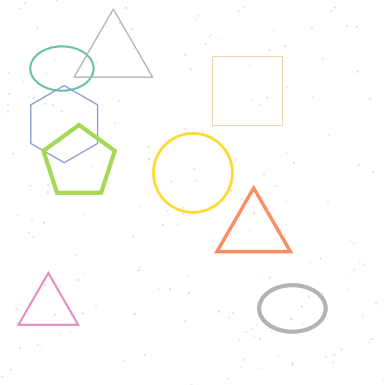[{"shape": "oval", "thickness": 1.5, "radius": 0.41, "center": [0.161, 0.822]}, {"shape": "triangle", "thickness": 2.5, "radius": 0.55, "center": [0.659, 0.402]}, {"shape": "hexagon", "thickness": 1, "radius": 0.5, "center": [0.167, 0.678]}, {"shape": "triangle", "thickness": 1.5, "radius": 0.45, "center": [0.125, 0.201]}, {"shape": "pentagon", "thickness": 3, "radius": 0.49, "center": [0.205, 0.578]}, {"shape": "circle", "thickness": 2, "radius": 0.51, "center": [0.501, 0.551]}, {"shape": "square", "thickness": 0.5, "radius": 0.45, "center": [0.642, 0.765]}, {"shape": "triangle", "thickness": 1, "radius": 0.59, "center": [0.294, 0.858]}, {"shape": "oval", "thickness": 3, "radius": 0.43, "center": [0.759, 0.199]}]